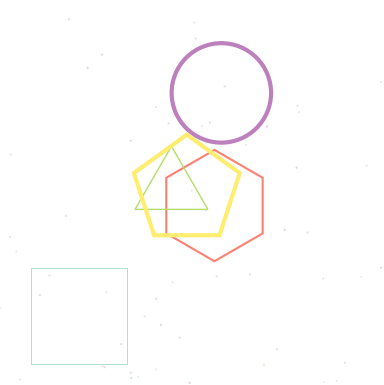[{"shape": "square", "thickness": 0.5, "radius": 0.62, "center": [0.205, 0.179]}, {"shape": "hexagon", "thickness": 1.5, "radius": 0.72, "center": [0.557, 0.466]}, {"shape": "triangle", "thickness": 1, "radius": 0.55, "center": [0.445, 0.511]}, {"shape": "circle", "thickness": 3, "radius": 0.65, "center": [0.575, 0.759]}, {"shape": "pentagon", "thickness": 3, "radius": 0.72, "center": [0.485, 0.506]}]